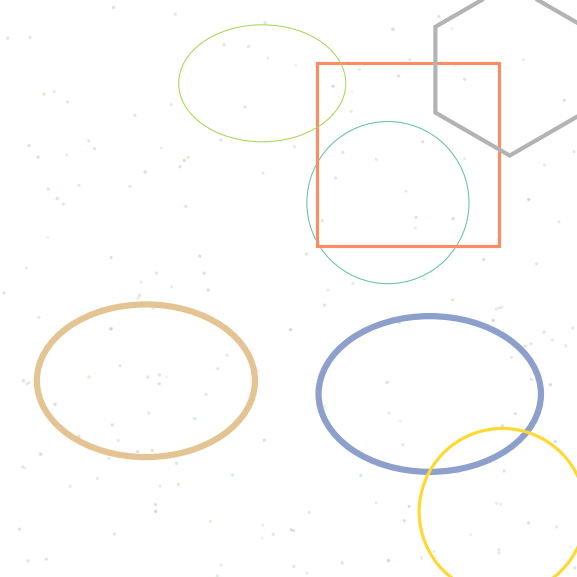[{"shape": "circle", "thickness": 0.5, "radius": 0.7, "center": [0.672, 0.648]}, {"shape": "square", "thickness": 1.5, "radius": 0.79, "center": [0.706, 0.732]}, {"shape": "oval", "thickness": 3, "radius": 0.96, "center": [0.744, 0.317]}, {"shape": "oval", "thickness": 0.5, "radius": 0.72, "center": [0.454, 0.855]}, {"shape": "circle", "thickness": 1.5, "radius": 0.72, "center": [0.87, 0.113]}, {"shape": "oval", "thickness": 3, "radius": 0.94, "center": [0.253, 0.34]}, {"shape": "hexagon", "thickness": 2, "radius": 0.74, "center": [0.883, 0.878]}]